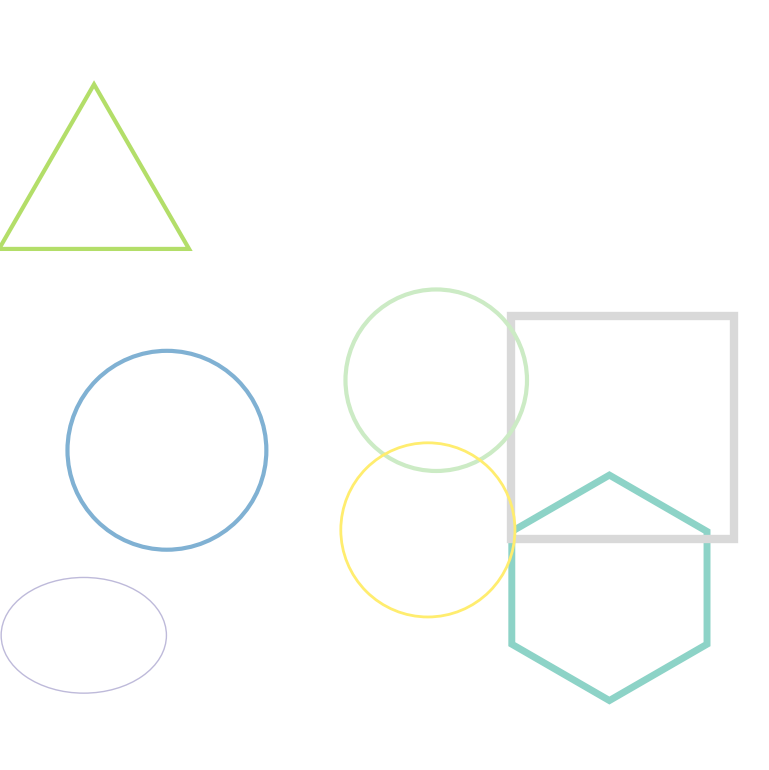[{"shape": "hexagon", "thickness": 2.5, "radius": 0.73, "center": [0.791, 0.237]}, {"shape": "oval", "thickness": 0.5, "radius": 0.54, "center": [0.109, 0.175]}, {"shape": "circle", "thickness": 1.5, "radius": 0.65, "center": [0.217, 0.415]}, {"shape": "triangle", "thickness": 1.5, "radius": 0.71, "center": [0.122, 0.748]}, {"shape": "square", "thickness": 3, "radius": 0.73, "center": [0.808, 0.445]}, {"shape": "circle", "thickness": 1.5, "radius": 0.59, "center": [0.567, 0.506]}, {"shape": "circle", "thickness": 1, "radius": 0.57, "center": [0.556, 0.312]}]